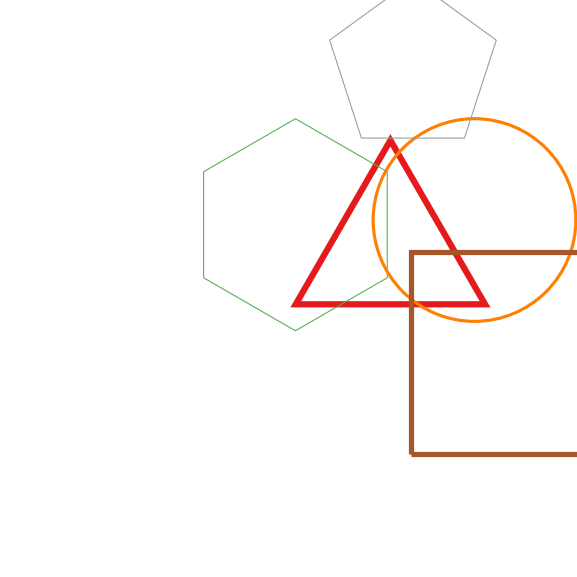[{"shape": "triangle", "thickness": 3, "radius": 0.95, "center": [0.676, 0.567]}, {"shape": "hexagon", "thickness": 0.5, "radius": 0.92, "center": [0.512, 0.61]}, {"shape": "circle", "thickness": 1.5, "radius": 0.88, "center": [0.822, 0.618]}, {"shape": "square", "thickness": 2.5, "radius": 0.88, "center": [0.888, 0.388]}, {"shape": "pentagon", "thickness": 0.5, "radius": 0.76, "center": [0.715, 0.883]}]